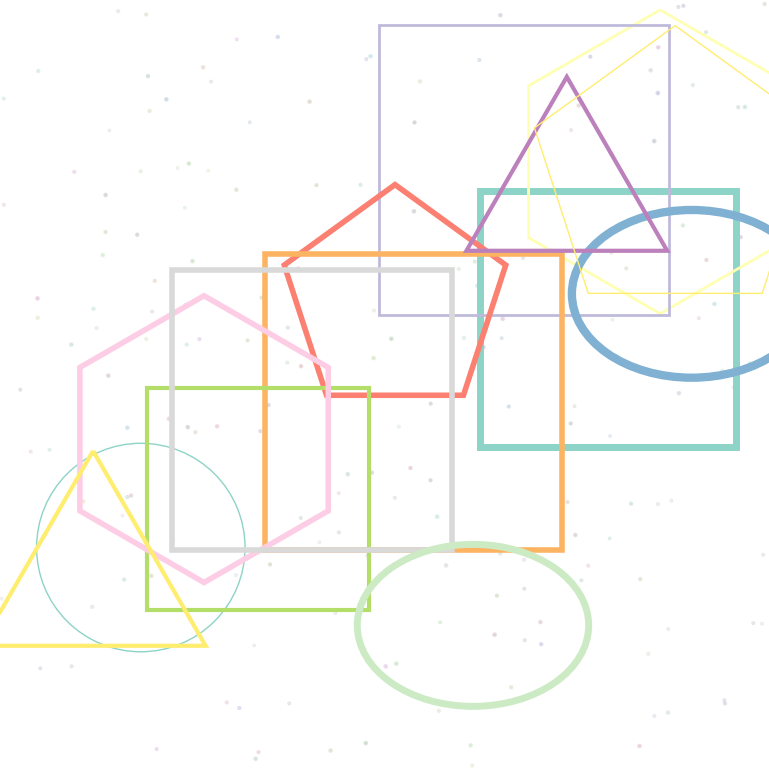[{"shape": "square", "thickness": 2.5, "radius": 0.83, "center": [0.79, 0.586]}, {"shape": "circle", "thickness": 0.5, "radius": 0.68, "center": [0.183, 0.289]}, {"shape": "hexagon", "thickness": 1, "radius": 0.99, "center": [0.857, 0.79]}, {"shape": "square", "thickness": 1, "radius": 0.94, "center": [0.68, 0.779]}, {"shape": "pentagon", "thickness": 2, "radius": 0.76, "center": [0.513, 0.609]}, {"shape": "oval", "thickness": 3, "radius": 0.78, "center": [0.898, 0.618]}, {"shape": "square", "thickness": 2, "radius": 0.96, "center": [0.537, 0.478]}, {"shape": "square", "thickness": 1.5, "radius": 0.72, "center": [0.335, 0.352]}, {"shape": "hexagon", "thickness": 2, "radius": 0.93, "center": [0.265, 0.43]}, {"shape": "square", "thickness": 2, "radius": 0.91, "center": [0.405, 0.467]}, {"shape": "triangle", "thickness": 1.5, "radius": 0.75, "center": [0.736, 0.75]}, {"shape": "oval", "thickness": 2.5, "radius": 0.75, "center": [0.614, 0.188]}, {"shape": "triangle", "thickness": 1.5, "radius": 0.84, "center": [0.121, 0.246]}, {"shape": "pentagon", "thickness": 0.5, "radius": 0.96, "center": [0.877, 0.775]}]